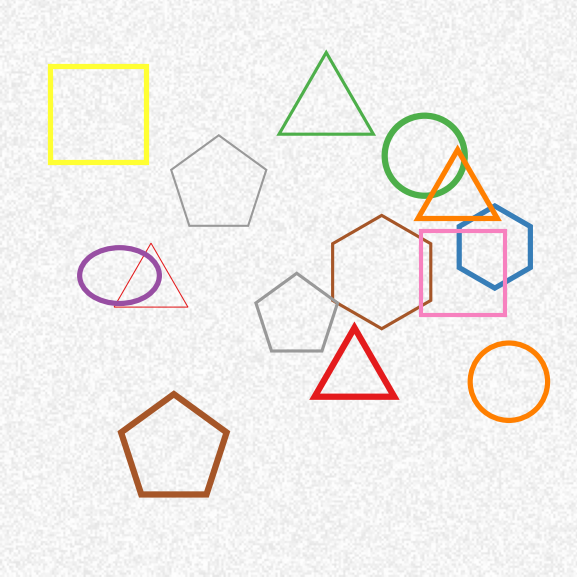[{"shape": "triangle", "thickness": 3, "radius": 0.4, "center": [0.614, 0.352]}, {"shape": "triangle", "thickness": 0.5, "radius": 0.37, "center": [0.261, 0.504]}, {"shape": "hexagon", "thickness": 2.5, "radius": 0.36, "center": [0.857, 0.571]}, {"shape": "circle", "thickness": 3, "radius": 0.35, "center": [0.735, 0.729]}, {"shape": "triangle", "thickness": 1.5, "radius": 0.47, "center": [0.565, 0.814]}, {"shape": "oval", "thickness": 2.5, "radius": 0.35, "center": [0.207, 0.522]}, {"shape": "circle", "thickness": 2.5, "radius": 0.34, "center": [0.881, 0.338]}, {"shape": "triangle", "thickness": 2.5, "radius": 0.4, "center": [0.792, 0.66]}, {"shape": "square", "thickness": 2.5, "radius": 0.42, "center": [0.17, 0.802]}, {"shape": "hexagon", "thickness": 1.5, "radius": 0.49, "center": [0.661, 0.528]}, {"shape": "pentagon", "thickness": 3, "radius": 0.48, "center": [0.301, 0.221]}, {"shape": "square", "thickness": 2, "radius": 0.36, "center": [0.801, 0.527]}, {"shape": "pentagon", "thickness": 1.5, "radius": 0.37, "center": [0.514, 0.452]}, {"shape": "pentagon", "thickness": 1, "radius": 0.43, "center": [0.379, 0.678]}]